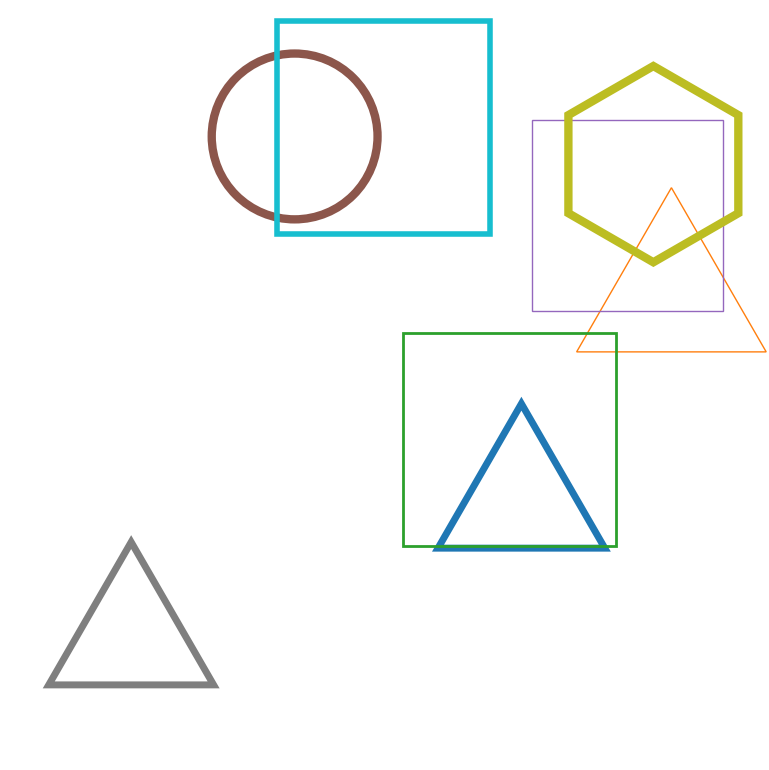[{"shape": "triangle", "thickness": 2.5, "radius": 0.63, "center": [0.677, 0.351]}, {"shape": "triangle", "thickness": 0.5, "radius": 0.71, "center": [0.872, 0.614]}, {"shape": "square", "thickness": 1, "radius": 0.69, "center": [0.661, 0.43]}, {"shape": "square", "thickness": 0.5, "radius": 0.62, "center": [0.815, 0.72]}, {"shape": "circle", "thickness": 3, "radius": 0.54, "center": [0.383, 0.823]}, {"shape": "triangle", "thickness": 2.5, "radius": 0.62, "center": [0.17, 0.172]}, {"shape": "hexagon", "thickness": 3, "radius": 0.64, "center": [0.849, 0.787]}, {"shape": "square", "thickness": 2, "radius": 0.69, "center": [0.498, 0.835]}]